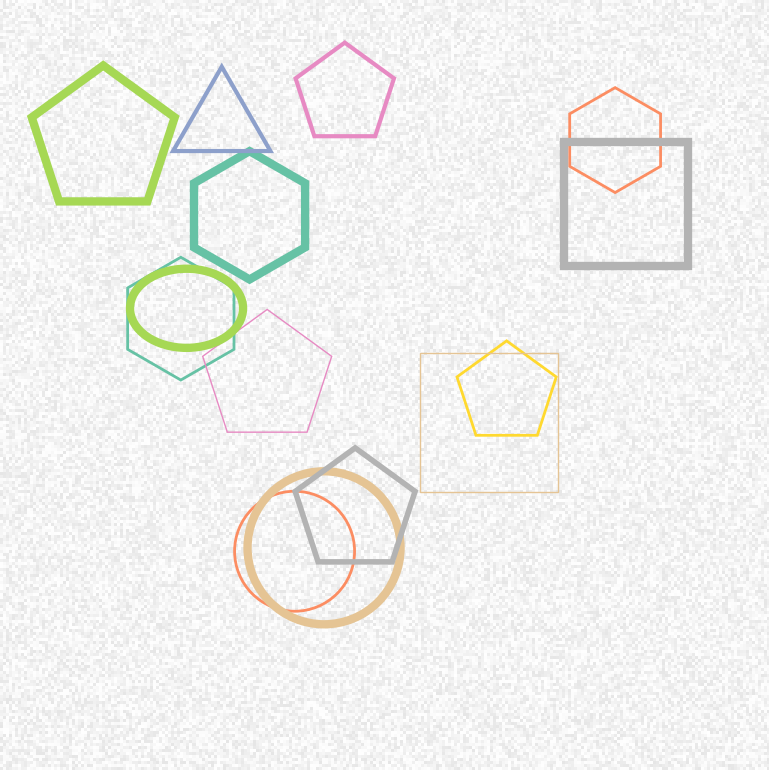[{"shape": "hexagon", "thickness": 3, "radius": 0.42, "center": [0.324, 0.72]}, {"shape": "hexagon", "thickness": 1, "radius": 0.4, "center": [0.235, 0.586]}, {"shape": "circle", "thickness": 1, "radius": 0.39, "center": [0.383, 0.284]}, {"shape": "hexagon", "thickness": 1, "radius": 0.34, "center": [0.799, 0.818]}, {"shape": "triangle", "thickness": 1.5, "radius": 0.36, "center": [0.288, 0.84]}, {"shape": "pentagon", "thickness": 0.5, "radius": 0.44, "center": [0.347, 0.51]}, {"shape": "pentagon", "thickness": 1.5, "radius": 0.34, "center": [0.448, 0.877]}, {"shape": "oval", "thickness": 3, "radius": 0.37, "center": [0.242, 0.6]}, {"shape": "pentagon", "thickness": 3, "radius": 0.49, "center": [0.134, 0.817]}, {"shape": "pentagon", "thickness": 1, "radius": 0.34, "center": [0.658, 0.49]}, {"shape": "square", "thickness": 0.5, "radius": 0.45, "center": [0.635, 0.451]}, {"shape": "circle", "thickness": 3, "radius": 0.5, "center": [0.421, 0.289]}, {"shape": "square", "thickness": 3, "radius": 0.4, "center": [0.813, 0.735]}, {"shape": "pentagon", "thickness": 2, "radius": 0.41, "center": [0.461, 0.337]}]